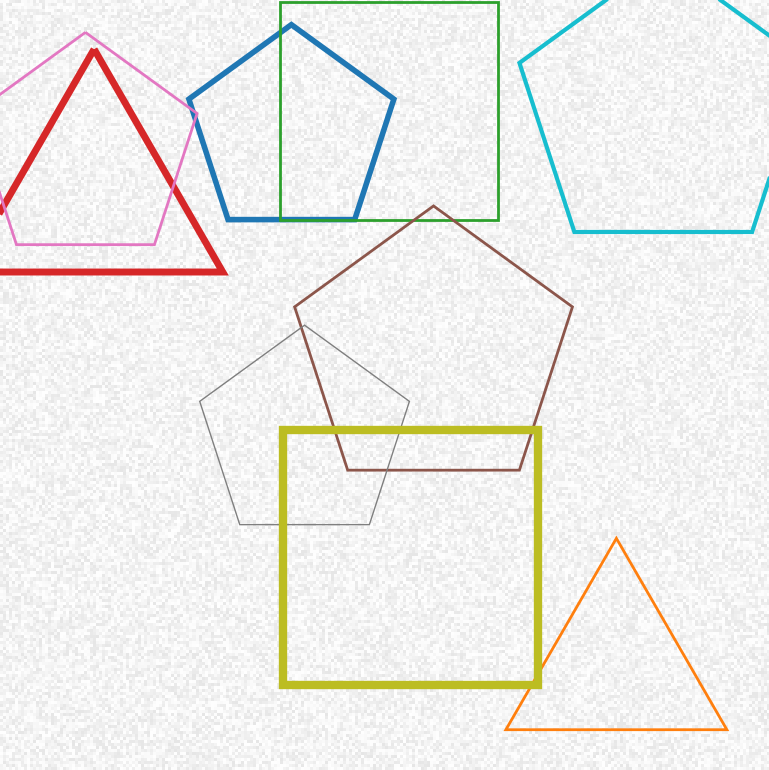[{"shape": "pentagon", "thickness": 2, "radius": 0.7, "center": [0.378, 0.828]}, {"shape": "triangle", "thickness": 1, "radius": 0.83, "center": [0.8, 0.135]}, {"shape": "square", "thickness": 1, "radius": 0.71, "center": [0.505, 0.856]}, {"shape": "triangle", "thickness": 2.5, "radius": 0.96, "center": [0.122, 0.743]}, {"shape": "pentagon", "thickness": 1, "radius": 0.95, "center": [0.563, 0.543]}, {"shape": "pentagon", "thickness": 1, "radius": 0.76, "center": [0.111, 0.806]}, {"shape": "pentagon", "thickness": 0.5, "radius": 0.72, "center": [0.396, 0.434]}, {"shape": "square", "thickness": 3, "radius": 0.83, "center": [0.533, 0.276]}, {"shape": "pentagon", "thickness": 1.5, "radius": 0.98, "center": [0.861, 0.858]}]